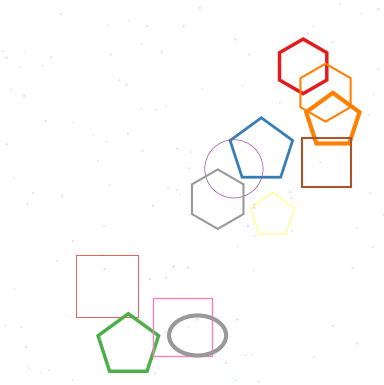[{"shape": "hexagon", "thickness": 2.5, "radius": 0.35, "center": [0.787, 0.828]}, {"shape": "square", "thickness": 0.5, "radius": 0.4, "center": [0.278, 0.257]}, {"shape": "pentagon", "thickness": 2, "radius": 0.43, "center": [0.679, 0.609]}, {"shape": "pentagon", "thickness": 2.5, "radius": 0.41, "center": [0.333, 0.102]}, {"shape": "circle", "thickness": 0.5, "radius": 0.38, "center": [0.608, 0.561]}, {"shape": "pentagon", "thickness": 3, "radius": 0.36, "center": [0.865, 0.686]}, {"shape": "hexagon", "thickness": 1.5, "radius": 0.38, "center": [0.846, 0.759]}, {"shape": "pentagon", "thickness": 0.5, "radius": 0.3, "center": [0.708, 0.44]}, {"shape": "square", "thickness": 1.5, "radius": 0.32, "center": [0.848, 0.579]}, {"shape": "square", "thickness": 1, "radius": 0.38, "center": [0.474, 0.151]}, {"shape": "oval", "thickness": 3, "radius": 0.37, "center": [0.513, 0.129]}, {"shape": "hexagon", "thickness": 1.5, "radius": 0.39, "center": [0.566, 0.483]}]